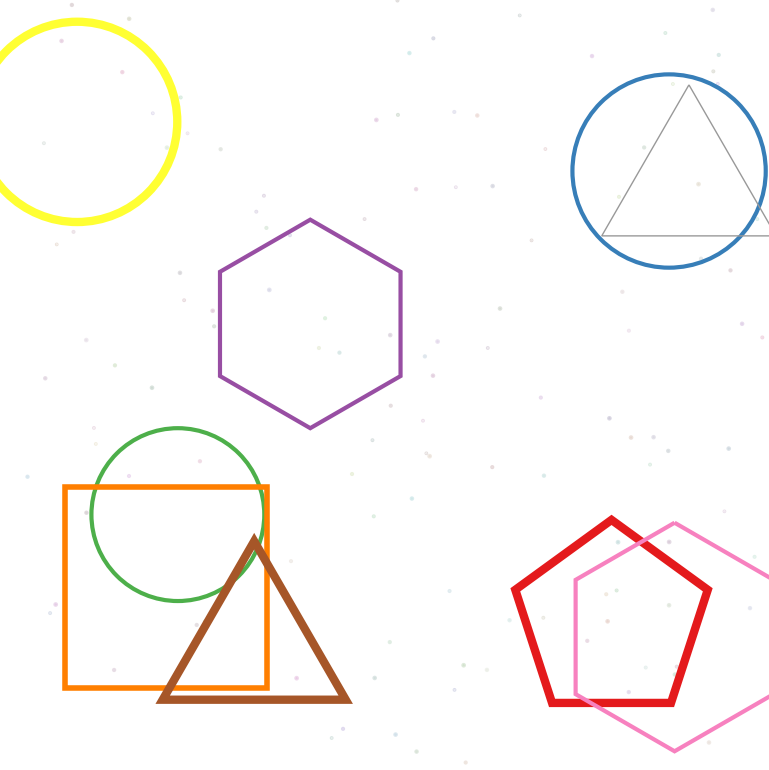[{"shape": "pentagon", "thickness": 3, "radius": 0.66, "center": [0.794, 0.193]}, {"shape": "circle", "thickness": 1.5, "radius": 0.63, "center": [0.869, 0.778]}, {"shape": "circle", "thickness": 1.5, "radius": 0.56, "center": [0.231, 0.332]}, {"shape": "hexagon", "thickness": 1.5, "radius": 0.68, "center": [0.403, 0.579]}, {"shape": "square", "thickness": 2, "radius": 0.65, "center": [0.216, 0.237]}, {"shape": "circle", "thickness": 3, "radius": 0.65, "center": [0.1, 0.842]}, {"shape": "triangle", "thickness": 3, "radius": 0.69, "center": [0.33, 0.16]}, {"shape": "hexagon", "thickness": 1.5, "radius": 0.74, "center": [0.876, 0.173]}, {"shape": "triangle", "thickness": 0.5, "radius": 0.65, "center": [0.895, 0.759]}]